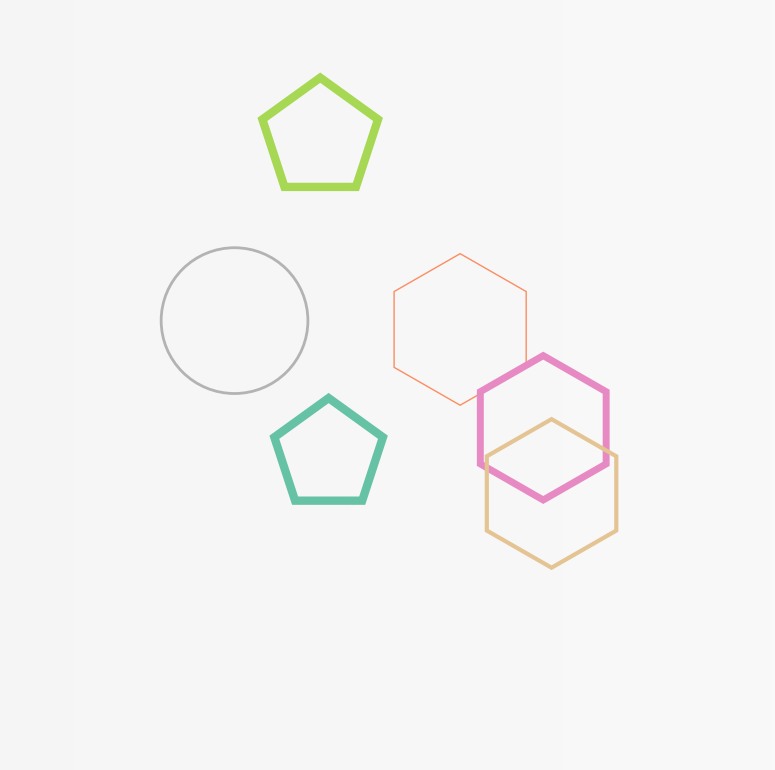[{"shape": "pentagon", "thickness": 3, "radius": 0.37, "center": [0.424, 0.409]}, {"shape": "hexagon", "thickness": 0.5, "radius": 0.49, "center": [0.594, 0.572]}, {"shape": "hexagon", "thickness": 2.5, "radius": 0.47, "center": [0.701, 0.444]}, {"shape": "pentagon", "thickness": 3, "radius": 0.39, "center": [0.413, 0.821]}, {"shape": "hexagon", "thickness": 1.5, "radius": 0.48, "center": [0.712, 0.359]}, {"shape": "circle", "thickness": 1, "radius": 0.47, "center": [0.303, 0.584]}]